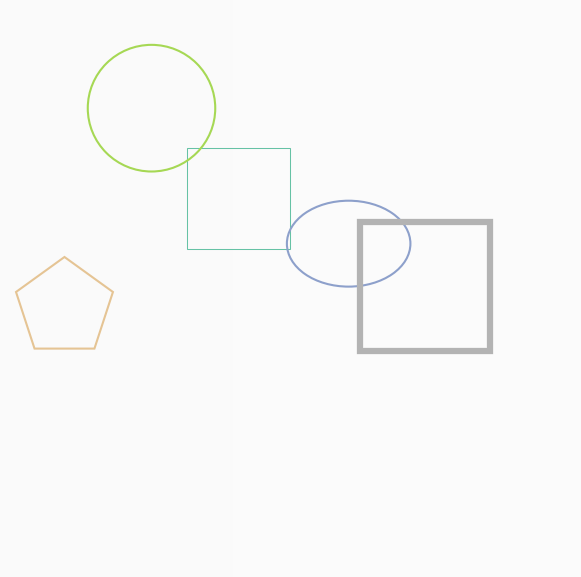[{"shape": "square", "thickness": 0.5, "radius": 0.44, "center": [0.41, 0.656]}, {"shape": "oval", "thickness": 1, "radius": 0.53, "center": [0.6, 0.577]}, {"shape": "circle", "thickness": 1, "radius": 0.55, "center": [0.261, 0.812]}, {"shape": "pentagon", "thickness": 1, "radius": 0.44, "center": [0.111, 0.466]}, {"shape": "square", "thickness": 3, "radius": 0.56, "center": [0.732, 0.504]}]